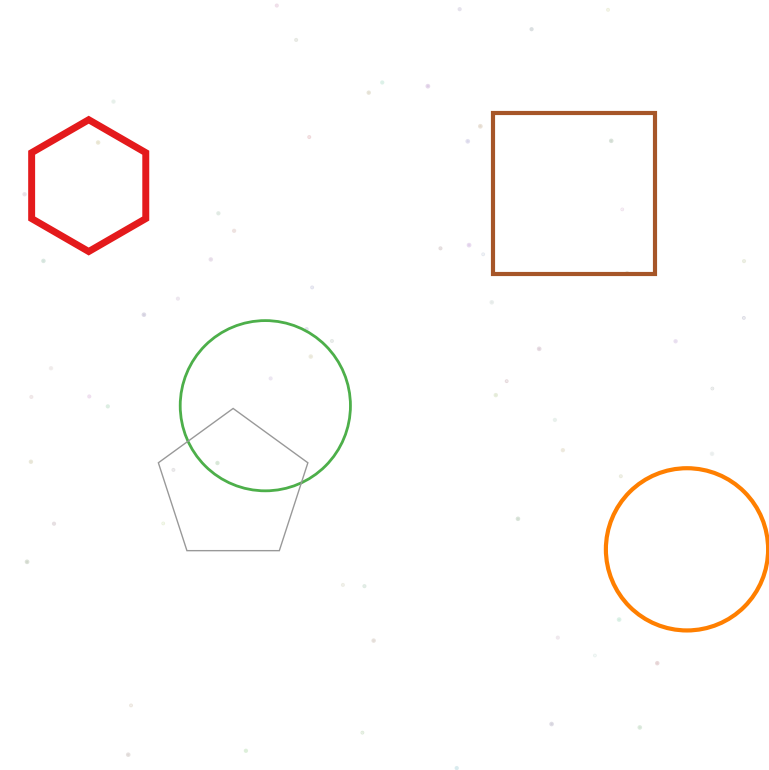[{"shape": "hexagon", "thickness": 2.5, "radius": 0.43, "center": [0.115, 0.759]}, {"shape": "circle", "thickness": 1, "radius": 0.55, "center": [0.345, 0.473]}, {"shape": "circle", "thickness": 1.5, "radius": 0.53, "center": [0.892, 0.287]}, {"shape": "square", "thickness": 1.5, "radius": 0.52, "center": [0.746, 0.748]}, {"shape": "pentagon", "thickness": 0.5, "radius": 0.51, "center": [0.303, 0.367]}]